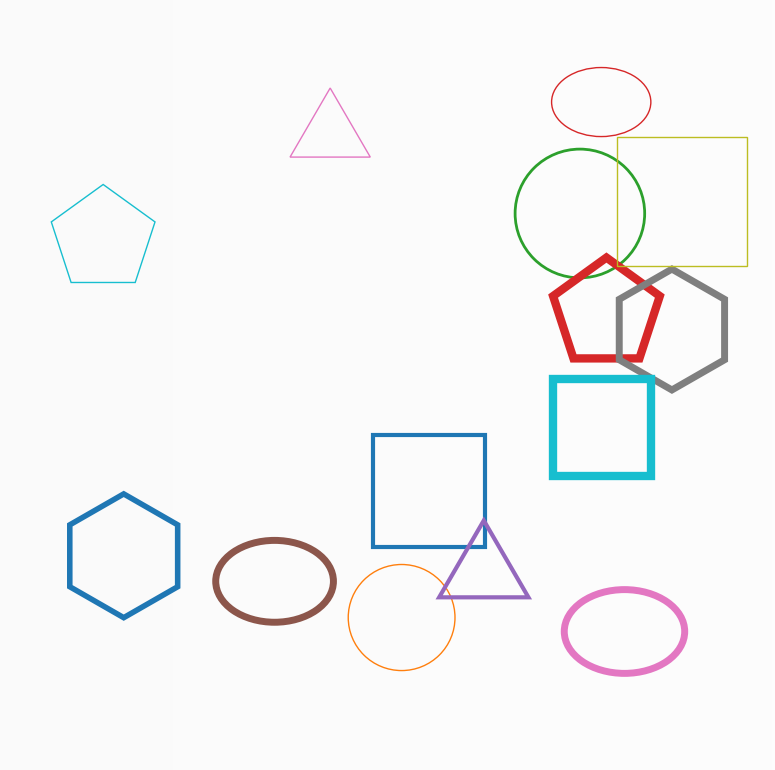[{"shape": "square", "thickness": 1.5, "radius": 0.36, "center": [0.554, 0.362]}, {"shape": "hexagon", "thickness": 2, "radius": 0.4, "center": [0.16, 0.278]}, {"shape": "circle", "thickness": 0.5, "radius": 0.34, "center": [0.518, 0.198]}, {"shape": "circle", "thickness": 1, "radius": 0.42, "center": [0.748, 0.723]}, {"shape": "pentagon", "thickness": 3, "radius": 0.36, "center": [0.782, 0.593]}, {"shape": "oval", "thickness": 0.5, "radius": 0.32, "center": [0.776, 0.867]}, {"shape": "triangle", "thickness": 1.5, "radius": 0.33, "center": [0.624, 0.258]}, {"shape": "oval", "thickness": 2.5, "radius": 0.38, "center": [0.354, 0.245]}, {"shape": "oval", "thickness": 2.5, "radius": 0.39, "center": [0.806, 0.18]}, {"shape": "triangle", "thickness": 0.5, "radius": 0.3, "center": [0.426, 0.826]}, {"shape": "hexagon", "thickness": 2.5, "radius": 0.39, "center": [0.867, 0.572]}, {"shape": "square", "thickness": 0.5, "radius": 0.42, "center": [0.88, 0.739]}, {"shape": "pentagon", "thickness": 0.5, "radius": 0.35, "center": [0.133, 0.69]}, {"shape": "square", "thickness": 3, "radius": 0.32, "center": [0.777, 0.445]}]